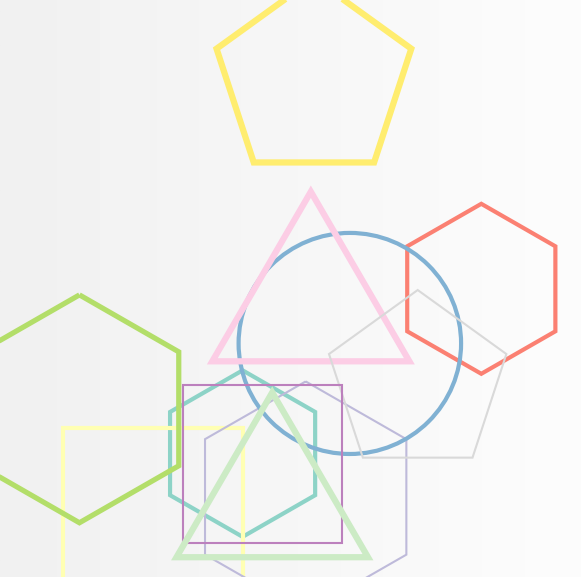[{"shape": "hexagon", "thickness": 2, "radius": 0.72, "center": [0.417, 0.214]}, {"shape": "square", "thickness": 2, "radius": 0.77, "center": [0.263, 0.103]}, {"shape": "hexagon", "thickness": 1, "radius": 1.0, "center": [0.526, 0.139]}, {"shape": "hexagon", "thickness": 2, "radius": 0.74, "center": [0.828, 0.499]}, {"shape": "circle", "thickness": 2, "radius": 0.96, "center": [0.602, 0.404]}, {"shape": "hexagon", "thickness": 2.5, "radius": 0.99, "center": [0.137, 0.291]}, {"shape": "triangle", "thickness": 3, "radius": 0.98, "center": [0.535, 0.471]}, {"shape": "pentagon", "thickness": 1, "radius": 0.8, "center": [0.719, 0.336]}, {"shape": "square", "thickness": 1, "radius": 0.68, "center": [0.451, 0.195]}, {"shape": "triangle", "thickness": 3, "radius": 0.95, "center": [0.468, 0.129]}, {"shape": "pentagon", "thickness": 3, "radius": 0.88, "center": [0.54, 0.86]}]